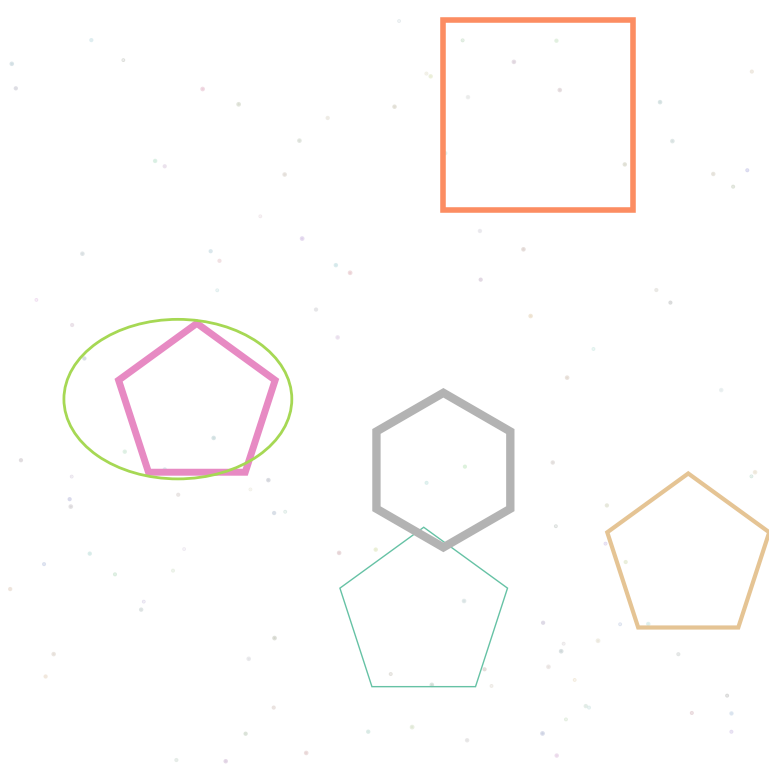[{"shape": "pentagon", "thickness": 0.5, "radius": 0.57, "center": [0.55, 0.201]}, {"shape": "square", "thickness": 2, "radius": 0.62, "center": [0.699, 0.851]}, {"shape": "pentagon", "thickness": 2.5, "radius": 0.53, "center": [0.256, 0.473]}, {"shape": "oval", "thickness": 1, "radius": 0.74, "center": [0.231, 0.482]}, {"shape": "pentagon", "thickness": 1.5, "radius": 0.55, "center": [0.894, 0.275]}, {"shape": "hexagon", "thickness": 3, "radius": 0.5, "center": [0.576, 0.389]}]